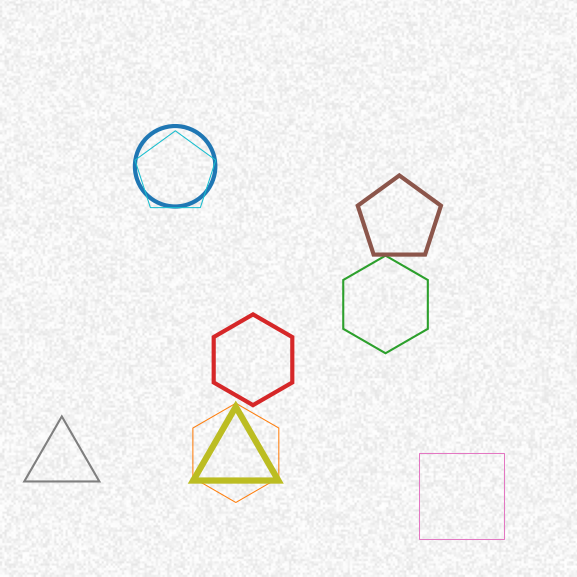[{"shape": "circle", "thickness": 2, "radius": 0.35, "center": [0.303, 0.711]}, {"shape": "hexagon", "thickness": 0.5, "radius": 0.43, "center": [0.408, 0.215]}, {"shape": "hexagon", "thickness": 1, "radius": 0.42, "center": [0.668, 0.472]}, {"shape": "hexagon", "thickness": 2, "radius": 0.39, "center": [0.438, 0.376]}, {"shape": "pentagon", "thickness": 2, "radius": 0.38, "center": [0.692, 0.62]}, {"shape": "square", "thickness": 0.5, "radius": 0.37, "center": [0.799, 0.14]}, {"shape": "triangle", "thickness": 1, "radius": 0.38, "center": [0.107, 0.203]}, {"shape": "triangle", "thickness": 3, "radius": 0.43, "center": [0.408, 0.21]}, {"shape": "pentagon", "thickness": 0.5, "radius": 0.37, "center": [0.304, 0.699]}]